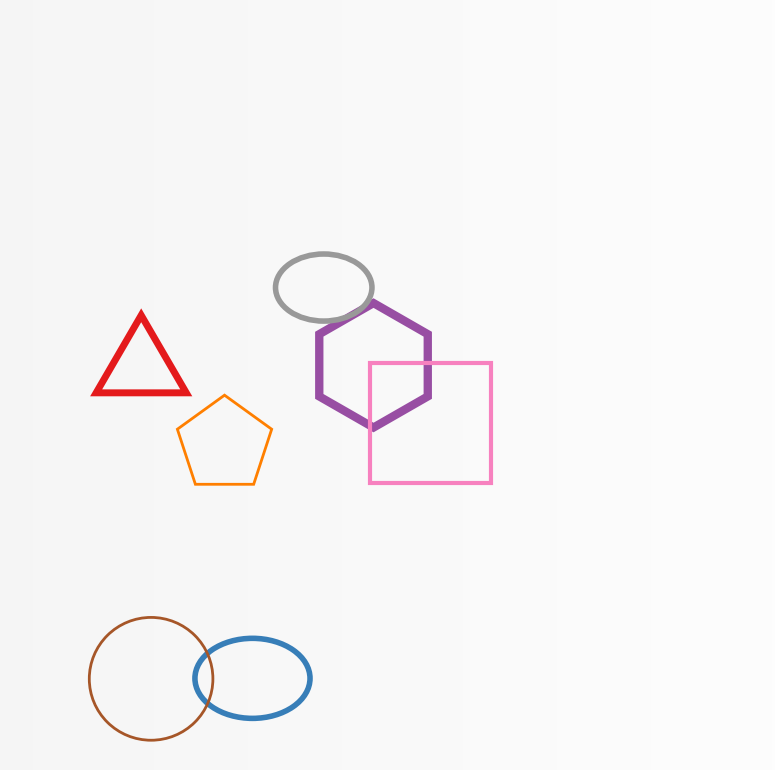[{"shape": "triangle", "thickness": 2.5, "radius": 0.34, "center": [0.182, 0.523]}, {"shape": "oval", "thickness": 2, "radius": 0.37, "center": [0.326, 0.119]}, {"shape": "hexagon", "thickness": 3, "radius": 0.4, "center": [0.482, 0.526]}, {"shape": "pentagon", "thickness": 1, "radius": 0.32, "center": [0.29, 0.423]}, {"shape": "circle", "thickness": 1, "radius": 0.4, "center": [0.195, 0.118]}, {"shape": "square", "thickness": 1.5, "radius": 0.39, "center": [0.556, 0.45]}, {"shape": "oval", "thickness": 2, "radius": 0.31, "center": [0.418, 0.627]}]